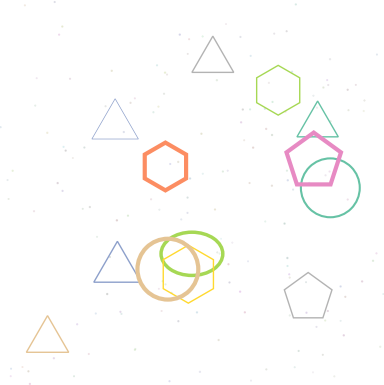[{"shape": "circle", "thickness": 1.5, "radius": 0.38, "center": [0.858, 0.512]}, {"shape": "triangle", "thickness": 1, "radius": 0.31, "center": [0.825, 0.676]}, {"shape": "hexagon", "thickness": 3, "radius": 0.31, "center": [0.43, 0.568]}, {"shape": "triangle", "thickness": 1, "radius": 0.35, "center": [0.305, 0.302]}, {"shape": "triangle", "thickness": 0.5, "radius": 0.35, "center": [0.299, 0.674]}, {"shape": "pentagon", "thickness": 3, "radius": 0.37, "center": [0.815, 0.581]}, {"shape": "hexagon", "thickness": 1, "radius": 0.32, "center": [0.723, 0.766]}, {"shape": "oval", "thickness": 2.5, "radius": 0.4, "center": [0.498, 0.341]}, {"shape": "hexagon", "thickness": 1, "radius": 0.38, "center": [0.489, 0.288]}, {"shape": "triangle", "thickness": 1, "radius": 0.32, "center": [0.123, 0.117]}, {"shape": "circle", "thickness": 3, "radius": 0.4, "center": [0.436, 0.301]}, {"shape": "pentagon", "thickness": 1, "radius": 0.33, "center": [0.8, 0.227]}, {"shape": "triangle", "thickness": 1, "radius": 0.31, "center": [0.553, 0.843]}]